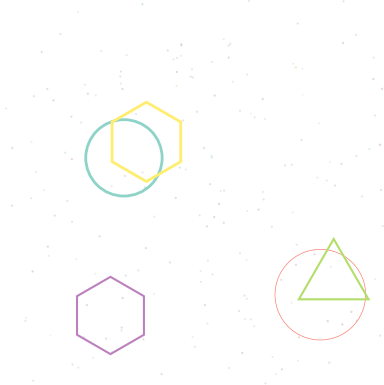[{"shape": "circle", "thickness": 2, "radius": 0.5, "center": [0.322, 0.59]}, {"shape": "circle", "thickness": 0.5, "radius": 0.59, "center": [0.832, 0.235]}, {"shape": "triangle", "thickness": 1.5, "radius": 0.52, "center": [0.867, 0.275]}, {"shape": "hexagon", "thickness": 1.5, "radius": 0.5, "center": [0.287, 0.181]}, {"shape": "hexagon", "thickness": 2, "radius": 0.51, "center": [0.38, 0.632]}]